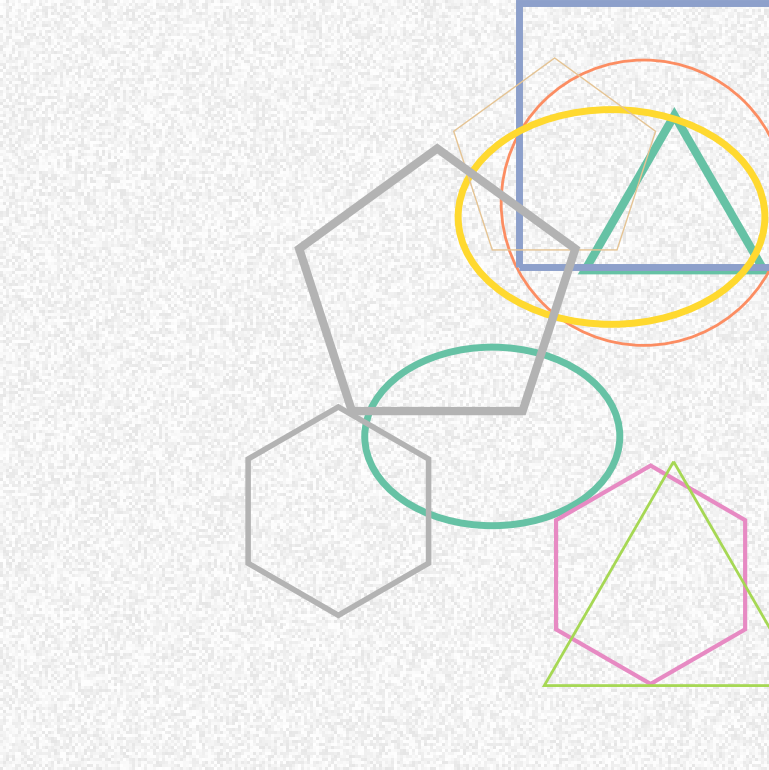[{"shape": "triangle", "thickness": 3, "radius": 0.67, "center": [0.876, 0.716]}, {"shape": "oval", "thickness": 2.5, "radius": 0.83, "center": [0.639, 0.433]}, {"shape": "circle", "thickness": 1, "radius": 0.93, "center": [0.836, 0.737]}, {"shape": "square", "thickness": 2.5, "radius": 0.86, "center": [0.845, 0.825]}, {"shape": "hexagon", "thickness": 1.5, "radius": 0.71, "center": [0.845, 0.254]}, {"shape": "triangle", "thickness": 1, "radius": 0.97, "center": [0.875, 0.207]}, {"shape": "oval", "thickness": 2.5, "radius": 1.0, "center": [0.794, 0.718]}, {"shape": "pentagon", "thickness": 0.5, "radius": 0.69, "center": [0.72, 0.787]}, {"shape": "pentagon", "thickness": 3, "radius": 0.94, "center": [0.568, 0.619]}, {"shape": "hexagon", "thickness": 2, "radius": 0.68, "center": [0.439, 0.336]}]